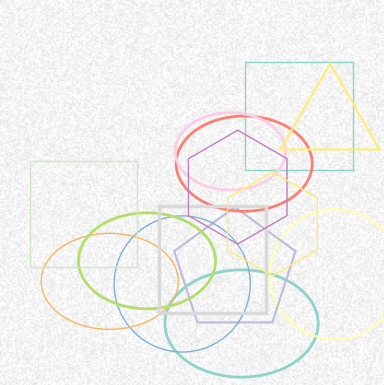[{"shape": "oval", "thickness": 2, "radius": 1.0, "center": [0.627, 0.16]}, {"shape": "square", "thickness": 1, "radius": 0.7, "center": [0.777, 0.699]}, {"shape": "circle", "thickness": 1.5, "radius": 0.85, "center": [0.871, 0.288]}, {"shape": "pentagon", "thickness": 1.5, "radius": 0.83, "center": [0.61, 0.296]}, {"shape": "oval", "thickness": 2, "radius": 0.88, "center": [0.634, 0.575]}, {"shape": "circle", "thickness": 1, "radius": 0.88, "center": [0.473, 0.262]}, {"shape": "oval", "thickness": 1, "radius": 0.89, "center": [0.285, 0.269]}, {"shape": "oval", "thickness": 2, "radius": 0.89, "center": [0.382, 0.323]}, {"shape": "oval", "thickness": 2, "radius": 0.72, "center": [0.598, 0.607]}, {"shape": "square", "thickness": 2.5, "radius": 0.69, "center": [0.552, 0.326]}, {"shape": "hexagon", "thickness": 1, "radius": 0.74, "center": [0.617, 0.514]}, {"shape": "square", "thickness": 1, "radius": 0.69, "center": [0.217, 0.445]}, {"shape": "hexagon", "thickness": 1, "radius": 0.67, "center": [0.708, 0.418]}, {"shape": "triangle", "thickness": 1.5, "radius": 0.74, "center": [0.857, 0.686]}]